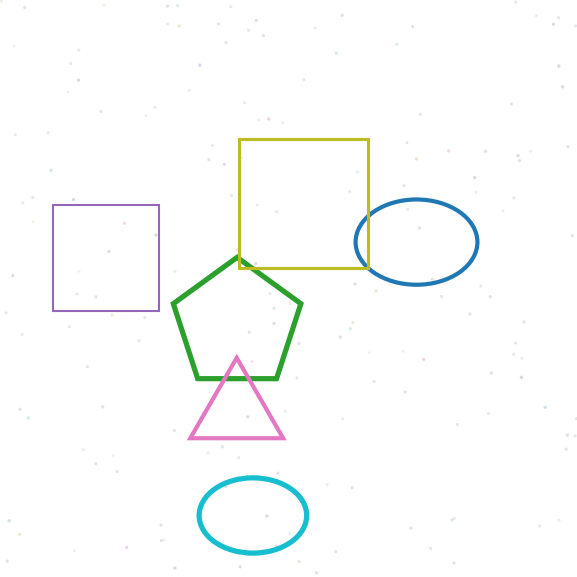[{"shape": "oval", "thickness": 2, "radius": 0.53, "center": [0.721, 0.58]}, {"shape": "pentagon", "thickness": 2.5, "radius": 0.58, "center": [0.411, 0.437]}, {"shape": "square", "thickness": 1, "radius": 0.46, "center": [0.183, 0.552]}, {"shape": "triangle", "thickness": 2, "radius": 0.46, "center": [0.41, 0.287]}, {"shape": "square", "thickness": 1.5, "radius": 0.56, "center": [0.525, 0.646]}, {"shape": "oval", "thickness": 2.5, "radius": 0.47, "center": [0.438, 0.107]}]